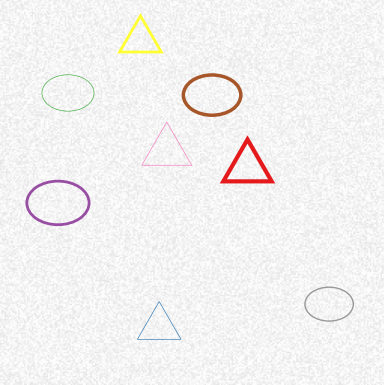[{"shape": "triangle", "thickness": 3, "radius": 0.36, "center": [0.643, 0.565]}, {"shape": "triangle", "thickness": 0.5, "radius": 0.33, "center": [0.414, 0.151]}, {"shape": "oval", "thickness": 0.5, "radius": 0.34, "center": [0.177, 0.759]}, {"shape": "oval", "thickness": 2, "radius": 0.4, "center": [0.151, 0.473]}, {"shape": "triangle", "thickness": 2, "radius": 0.31, "center": [0.365, 0.896]}, {"shape": "oval", "thickness": 2.5, "radius": 0.37, "center": [0.551, 0.753]}, {"shape": "triangle", "thickness": 0.5, "radius": 0.37, "center": [0.433, 0.608]}, {"shape": "oval", "thickness": 1, "radius": 0.31, "center": [0.855, 0.21]}]